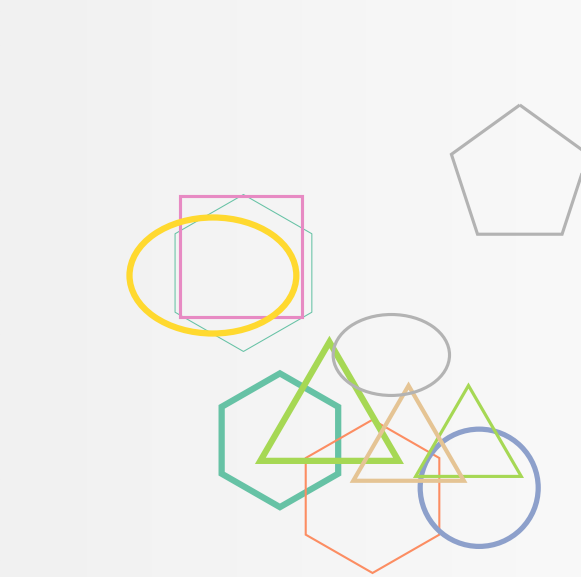[{"shape": "hexagon", "thickness": 3, "radius": 0.58, "center": [0.482, 0.237]}, {"shape": "hexagon", "thickness": 0.5, "radius": 0.68, "center": [0.419, 0.526]}, {"shape": "hexagon", "thickness": 1, "radius": 0.66, "center": [0.641, 0.14]}, {"shape": "circle", "thickness": 2.5, "radius": 0.51, "center": [0.824, 0.154]}, {"shape": "square", "thickness": 1.5, "radius": 0.52, "center": [0.415, 0.554]}, {"shape": "triangle", "thickness": 3, "radius": 0.69, "center": [0.567, 0.27]}, {"shape": "triangle", "thickness": 1.5, "radius": 0.52, "center": [0.806, 0.227]}, {"shape": "oval", "thickness": 3, "radius": 0.72, "center": [0.366, 0.522]}, {"shape": "triangle", "thickness": 2, "radius": 0.55, "center": [0.703, 0.222]}, {"shape": "oval", "thickness": 1.5, "radius": 0.5, "center": [0.673, 0.384]}, {"shape": "pentagon", "thickness": 1.5, "radius": 0.62, "center": [0.894, 0.694]}]